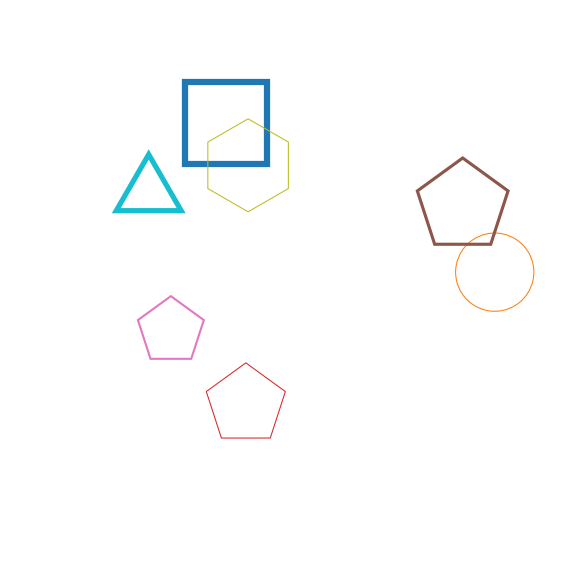[{"shape": "square", "thickness": 3, "radius": 0.36, "center": [0.391, 0.786]}, {"shape": "circle", "thickness": 0.5, "radius": 0.34, "center": [0.857, 0.528]}, {"shape": "pentagon", "thickness": 0.5, "radius": 0.36, "center": [0.426, 0.299]}, {"shape": "pentagon", "thickness": 1.5, "radius": 0.41, "center": [0.801, 0.643]}, {"shape": "pentagon", "thickness": 1, "radius": 0.3, "center": [0.296, 0.426]}, {"shape": "hexagon", "thickness": 0.5, "radius": 0.4, "center": [0.43, 0.713]}, {"shape": "triangle", "thickness": 2.5, "radius": 0.32, "center": [0.258, 0.667]}]